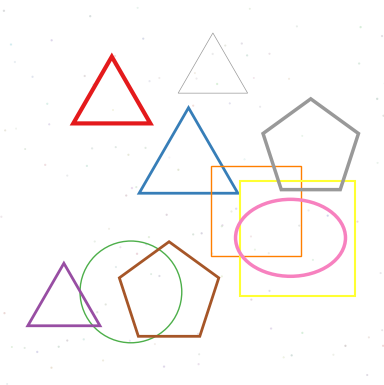[{"shape": "triangle", "thickness": 3, "radius": 0.58, "center": [0.29, 0.737]}, {"shape": "triangle", "thickness": 2, "radius": 0.74, "center": [0.49, 0.572]}, {"shape": "circle", "thickness": 1, "radius": 0.66, "center": [0.34, 0.242]}, {"shape": "triangle", "thickness": 2, "radius": 0.54, "center": [0.166, 0.208]}, {"shape": "square", "thickness": 1, "radius": 0.58, "center": [0.665, 0.452]}, {"shape": "square", "thickness": 1.5, "radius": 0.75, "center": [0.773, 0.381]}, {"shape": "pentagon", "thickness": 2, "radius": 0.68, "center": [0.439, 0.236]}, {"shape": "oval", "thickness": 2.5, "radius": 0.71, "center": [0.755, 0.382]}, {"shape": "triangle", "thickness": 0.5, "radius": 0.52, "center": [0.553, 0.81]}, {"shape": "pentagon", "thickness": 2.5, "radius": 0.65, "center": [0.807, 0.613]}]